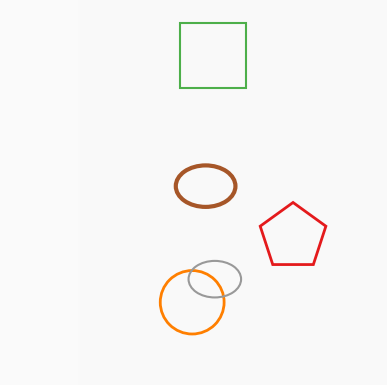[{"shape": "pentagon", "thickness": 2, "radius": 0.45, "center": [0.756, 0.385]}, {"shape": "square", "thickness": 1.5, "radius": 0.42, "center": [0.55, 0.857]}, {"shape": "circle", "thickness": 2, "radius": 0.41, "center": [0.496, 0.215]}, {"shape": "oval", "thickness": 3, "radius": 0.38, "center": [0.531, 0.516]}, {"shape": "oval", "thickness": 1.5, "radius": 0.34, "center": [0.554, 0.275]}]